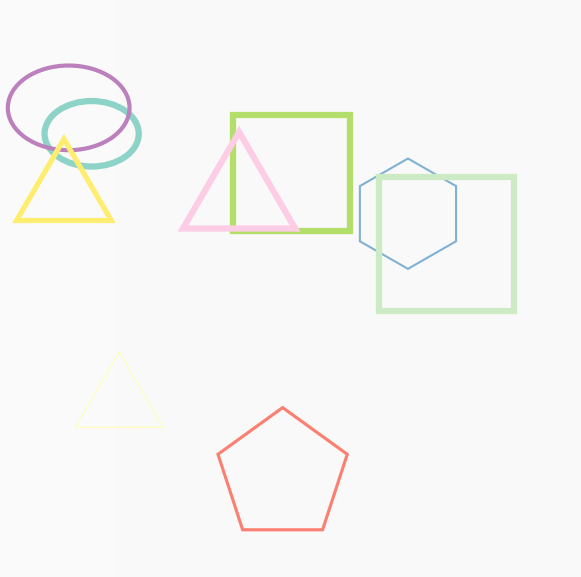[{"shape": "oval", "thickness": 3, "radius": 0.41, "center": [0.158, 0.767]}, {"shape": "triangle", "thickness": 0.5, "radius": 0.44, "center": [0.205, 0.303]}, {"shape": "pentagon", "thickness": 1.5, "radius": 0.58, "center": [0.486, 0.176]}, {"shape": "hexagon", "thickness": 1, "radius": 0.48, "center": [0.702, 0.629]}, {"shape": "square", "thickness": 3, "radius": 0.5, "center": [0.502, 0.699]}, {"shape": "triangle", "thickness": 3, "radius": 0.56, "center": [0.411, 0.659]}, {"shape": "oval", "thickness": 2, "radius": 0.52, "center": [0.118, 0.812]}, {"shape": "square", "thickness": 3, "radius": 0.58, "center": [0.768, 0.576]}, {"shape": "triangle", "thickness": 2.5, "radius": 0.47, "center": [0.11, 0.664]}]